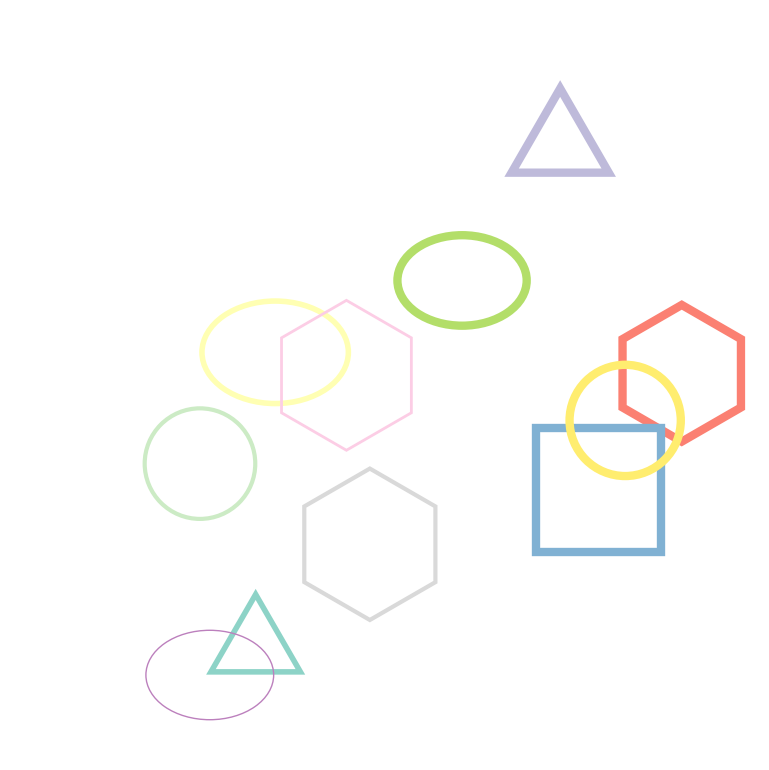[{"shape": "triangle", "thickness": 2, "radius": 0.34, "center": [0.332, 0.161]}, {"shape": "oval", "thickness": 2, "radius": 0.48, "center": [0.357, 0.542]}, {"shape": "triangle", "thickness": 3, "radius": 0.36, "center": [0.727, 0.812]}, {"shape": "hexagon", "thickness": 3, "radius": 0.44, "center": [0.885, 0.515]}, {"shape": "square", "thickness": 3, "radius": 0.4, "center": [0.777, 0.364]}, {"shape": "oval", "thickness": 3, "radius": 0.42, "center": [0.6, 0.636]}, {"shape": "hexagon", "thickness": 1, "radius": 0.49, "center": [0.45, 0.513]}, {"shape": "hexagon", "thickness": 1.5, "radius": 0.49, "center": [0.48, 0.293]}, {"shape": "oval", "thickness": 0.5, "radius": 0.41, "center": [0.272, 0.123]}, {"shape": "circle", "thickness": 1.5, "radius": 0.36, "center": [0.26, 0.398]}, {"shape": "circle", "thickness": 3, "radius": 0.36, "center": [0.812, 0.454]}]